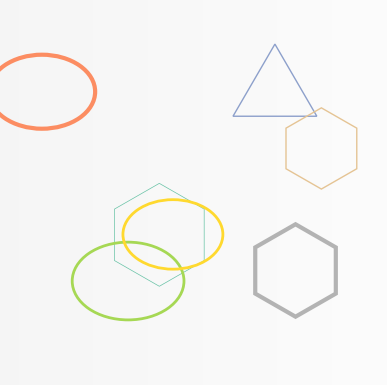[{"shape": "hexagon", "thickness": 0.5, "radius": 0.67, "center": [0.411, 0.39]}, {"shape": "oval", "thickness": 3, "radius": 0.69, "center": [0.108, 0.762]}, {"shape": "triangle", "thickness": 1, "radius": 0.62, "center": [0.709, 0.761]}, {"shape": "oval", "thickness": 2, "radius": 0.72, "center": [0.331, 0.27]}, {"shape": "oval", "thickness": 2, "radius": 0.64, "center": [0.446, 0.391]}, {"shape": "hexagon", "thickness": 1, "radius": 0.53, "center": [0.829, 0.614]}, {"shape": "hexagon", "thickness": 3, "radius": 0.6, "center": [0.763, 0.297]}]